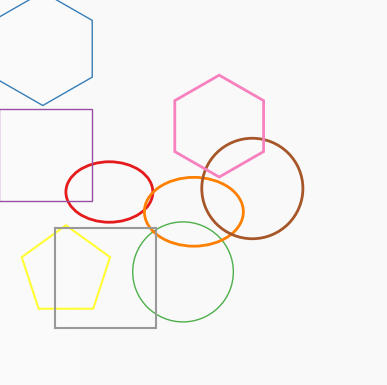[{"shape": "oval", "thickness": 2, "radius": 0.56, "center": [0.282, 0.501]}, {"shape": "hexagon", "thickness": 1, "radius": 0.74, "center": [0.11, 0.873]}, {"shape": "circle", "thickness": 1, "radius": 0.65, "center": [0.472, 0.294]}, {"shape": "square", "thickness": 1, "radius": 0.6, "center": [0.118, 0.598]}, {"shape": "oval", "thickness": 2, "radius": 0.64, "center": [0.5, 0.45]}, {"shape": "pentagon", "thickness": 1.5, "radius": 0.6, "center": [0.17, 0.295]}, {"shape": "circle", "thickness": 2, "radius": 0.65, "center": [0.651, 0.51]}, {"shape": "hexagon", "thickness": 2, "radius": 0.66, "center": [0.566, 0.672]}, {"shape": "square", "thickness": 1.5, "radius": 0.65, "center": [0.272, 0.278]}]